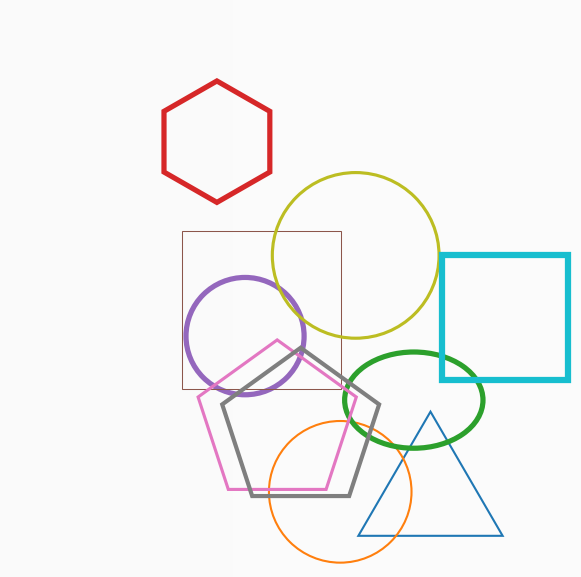[{"shape": "triangle", "thickness": 1, "radius": 0.72, "center": [0.741, 0.143]}, {"shape": "circle", "thickness": 1, "radius": 0.61, "center": [0.585, 0.147]}, {"shape": "oval", "thickness": 2.5, "radius": 0.6, "center": [0.712, 0.306]}, {"shape": "hexagon", "thickness": 2.5, "radius": 0.53, "center": [0.373, 0.754]}, {"shape": "circle", "thickness": 2.5, "radius": 0.51, "center": [0.422, 0.417]}, {"shape": "square", "thickness": 0.5, "radius": 0.69, "center": [0.45, 0.462]}, {"shape": "pentagon", "thickness": 1.5, "radius": 0.72, "center": [0.477, 0.267]}, {"shape": "pentagon", "thickness": 2, "radius": 0.71, "center": [0.517, 0.255]}, {"shape": "circle", "thickness": 1.5, "radius": 0.72, "center": [0.612, 0.557]}, {"shape": "square", "thickness": 3, "radius": 0.54, "center": [0.869, 0.45]}]